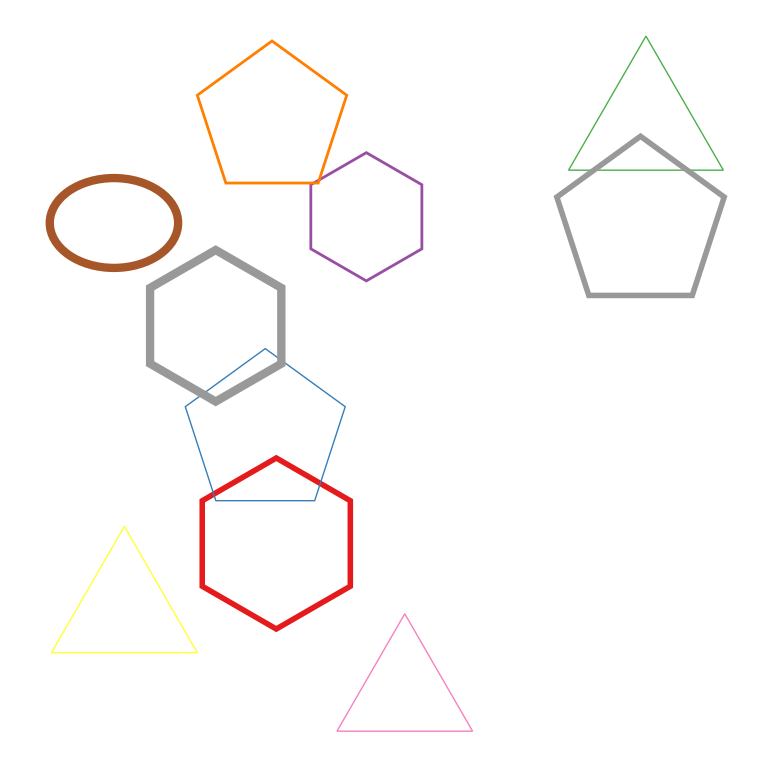[{"shape": "hexagon", "thickness": 2, "radius": 0.56, "center": [0.359, 0.294]}, {"shape": "pentagon", "thickness": 0.5, "radius": 0.55, "center": [0.345, 0.438]}, {"shape": "triangle", "thickness": 0.5, "radius": 0.58, "center": [0.839, 0.837]}, {"shape": "hexagon", "thickness": 1, "radius": 0.42, "center": [0.476, 0.718]}, {"shape": "pentagon", "thickness": 1, "radius": 0.51, "center": [0.353, 0.845]}, {"shape": "triangle", "thickness": 0.5, "radius": 0.55, "center": [0.162, 0.207]}, {"shape": "oval", "thickness": 3, "radius": 0.42, "center": [0.148, 0.71]}, {"shape": "triangle", "thickness": 0.5, "radius": 0.51, "center": [0.526, 0.101]}, {"shape": "hexagon", "thickness": 3, "radius": 0.49, "center": [0.28, 0.577]}, {"shape": "pentagon", "thickness": 2, "radius": 0.57, "center": [0.832, 0.709]}]